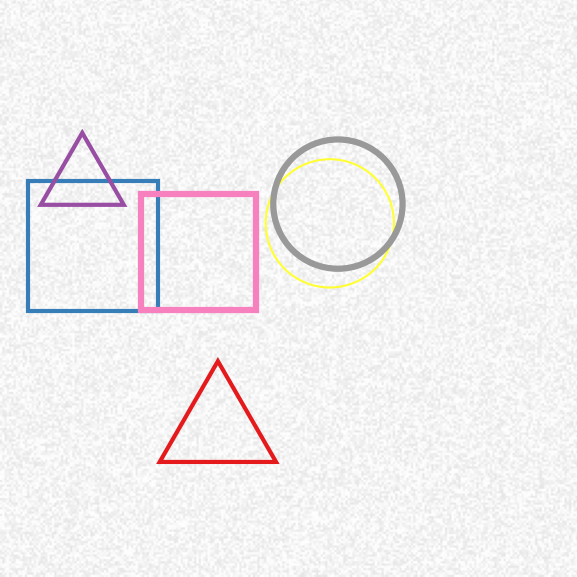[{"shape": "triangle", "thickness": 2, "radius": 0.58, "center": [0.377, 0.257]}, {"shape": "square", "thickness": 2, "radius": 0.56, "center": [0.162, 0.573]}, {"shape": "triangle", "thickness": 2, "radius": 0.42, "center": [0.142, 0.686]}, {"shape": "circle", "thickness": 1, "radius": 0.56, "center": [0.571, 0.612]}, {"shape": "square", "thickness": 3, "radius": 0.5, "center": [0.343, 0.563]}, {"shape": "circle", "thickness": 3, "radius": 0.56, "center": [0.585, 0.646]}]